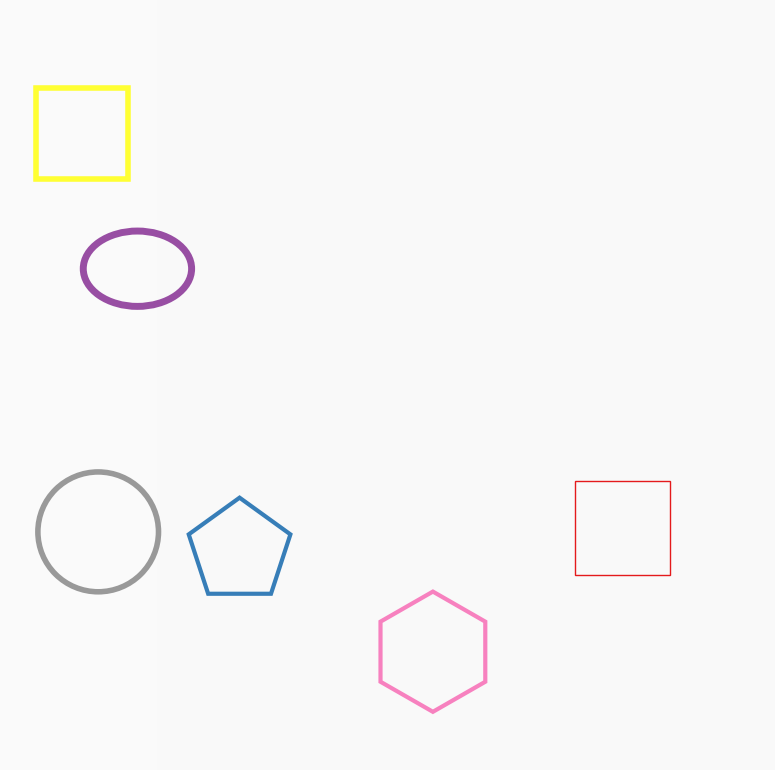[{"shape": "square", "thickness": 0.5, "radius": 0.31, "center": [0.803, 0.314]}, {"shape": "pentagon", "thickness": 1.5, "radius": 0.34, "center": [0.309, 0.285]}, {"shape": "oval", "thickness": 2.5, "radius": 0.35, "center": [0.177, 0.651]}, {"shape": "square", "thickness": 2, "radius": 0.3, "center": [0.106, 0.827]}, {"shape": "hexagon", "thickness": 1.5, "radius": 0.39, "center": [0.559, 0.154]}, {"shape": "circle", "thickness": 2, "radius": 0.39, "center": [0.127, 0.309]}]